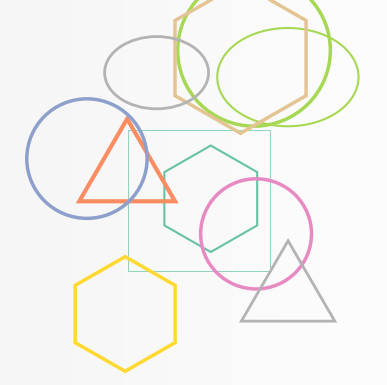[{"shape": "hexagon", "thickness": 1.5, "radius": 0.69, "center": [0.544, 0.484]}, {"shape": "square", "thickness": 0.5, "radius": 0.92, "center": [0.513, 0.479]}, {"shape": "triangle", "thickness": 3, "radius": 0.71, "center": [0.328, 0.549]}, {"shape": "circle", "thickness": 2.5, "radius": 0.78, "center": [0.224, 0.588]}, {"shape": "circle", "thickness": 2.5, "radius": 0.72, "center": [0.661, 0.393]}, {"shape": "oval", "thickness": 1.5, "radius": 0.91, "center": [0.743, 0.8]}, {"shape": "circle", "thickness": 2.5, "radius": 0.98, "center": [0.656, 0.869]}, {"shape": "hexagon", "thickness": 2.5, "radius": 0.74, "center": [0.323, 0.184]}, {"shape": "hexagon", "thickness": 2.5, "radius": 0.98, "center": [0.621, 0.849]}, {"shape": "triangle", "thickness": 2, "radius": 0.7, "center": [0.743, 0.235]}, {"shape": "oval", "thickness": 2, "radius": 0.67, "center": [0.404, 0.811]}]